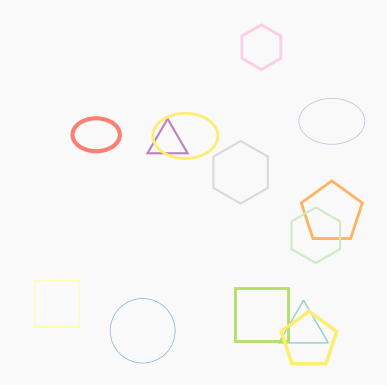[{"shape": "triangle", "thickness": 1, "radius": 0.37, "center": [0.783, 0.146]}, {"shape": "square", "thickness": 1, "radius": 0.29, "center": [0.145, 0.213]}, {"shape": "oval", "thickness": 0.5, "radius": 0.43, "center": [0.856, 0.685]}, {"shape": "oval", "thickness": 3, "radius": 0.31, "center": [0.248, 0.65]}, {"shape": "circle", "thickness": 0.5, "radius": 0.42, "center": [0.368, 0.141]}, {"shape": "pentagon", "thickness": 2, "radius": 0.41, "center": [0.856, 0.447]}, {"shape": "square", "thickness": 2, "radius": 0.34, "center": [0.675, 0.182]}, {"shape": "hexagon", "thickness": 2, "radius": 0.29, "center": [0.674, 0.877]}, {"shape": "hexagon", "thickness": 1.5, "radius": 0.41, "center": [0.621, 0.553]}, {"shape": "triangle", "thickness": 1.5, "radius": 0.3, "center": [0.432, 0.632]}, {"shape": "hexagon", "thickness": 1.5, "radius": 0.36, "center": [0.815, 0.389]}, {"shape": "pentagon", "thickness": 2.5, "radius": 0.38, "center": [0.797, 0.116]}, {"shape": "oval", "thickness": 2, "radius": 0.42, "center": [0.478, 0.647]}]